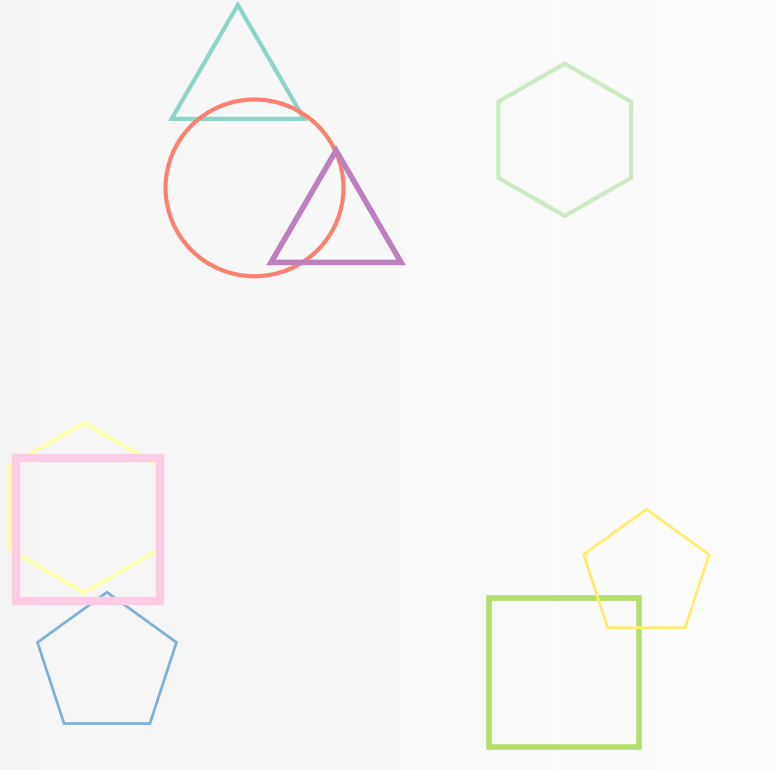[{"shape": "triangle", "thickness": 1.5, "radius": 0.49, "center": [0.307, 0.895]}, {"shape": "hexagon", "thickness": 1.5, "radius": 0.55, "center": [0.108, 0.341]}, {"shape": "circle", "thickness": 1.5, "radius": 0.57, "center": [0.328, 0.756]}, {"shape": "pentagon", "thickness": 1, "radius": 0.47, "center": [0.138, 0.137]}, {"shape": "square", "thickness": 2, "radius": 0.48, "center": [0.728, 0.127]}, {"shape": "square", "thickness": 3, "radius": 0.47, "center": [0.113, 0.312]}, {"shape": "triangle", "thickness": 2, "radius": 0.48, "center": [0.434, 0.708]}, {"shape": "hexagon", "thickness": 1.5, "radius": 0.49, "center": [0.729, 0.818]}, {"shape": "pentagon", "thickness": 1, "radius": 0.43, "center": [0.834, 0.254]}]